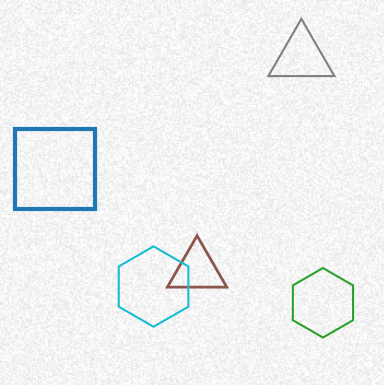[{"shape": "square", "thickness": 3, "radius": 0.52, "center": [0.143, 0.561]}, {"shape": "hexagon", "thickness": 1.5, "radius": 0.45, "center": [0.839, 0.214]}, {"shape": "triangle", "thickness": 2, "radius": 0.45, "center": [0.512, 0.299]}, {"shape": "triangle", "thickness": 1.5, "radius": 0.5, "center": [0.783, 0.852]}, {"shape": "hexagon", "thickness": 1.5, "radius": 0.52, "center": [0.399, 0.256]}]